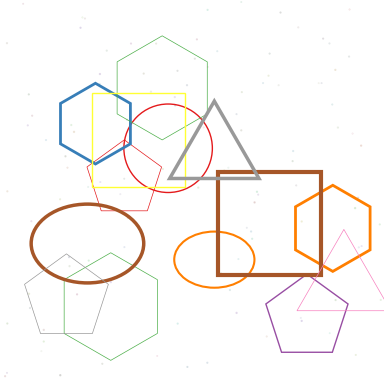[{"shape": "circle", "thickness": 1, "radius": 0.57, "center": [0.437, 0.615]}, {"shape": "pentagon", "thickness": 0.5, "radius": 0.51, "center": [0.323, 0.535]}, {"shape": "hexagon", "thickness": 2, "radius": 0.52, "center": [0.248, 0.679]}, {"shape": "hexagon", "thickness": 0.5, "radius": 0.7, "center": [0.288, 0.204]}, {"shape": "hexagon", "thickness": 0.5, "radius": 0.68, "center": [0.421, 0.772]}, {"shape": "pentagon", "thickness": 1, "radius": 0.56, "center": [0.797, 0.176]}, {"shape": "oval", "thickness": 1.5, "radius": 0.52, "center": [0.557, 0.326]}, {"shape": "hexagon", "thickness": 2, "radius": 0.56, "center": [0.864, 0.407]}, {"shape": "square", "thickness": 1, "radius": 0.61, "center": [0.36, 0.637]}, {"shape": "oval", "thickness": 2.5, "radius": 0.73, "center": [0.227, 0.367]}, {"shape": "square", "thickness": 3, "radius": 0.67, "center": [0.7, 0.42]}, {"shape": "triangle", "thickness": 0.5, "radius": 0.7, "center": [0.893, 0.263]}, {"shape": "triangle", "thickness": 2.5, "radius": 0.67, "center": [0.557, 0.603]}, {"shape": "pentagon", "thickness": 0.5, "radius": 0.57, "center": [0.173, 0.226]}]